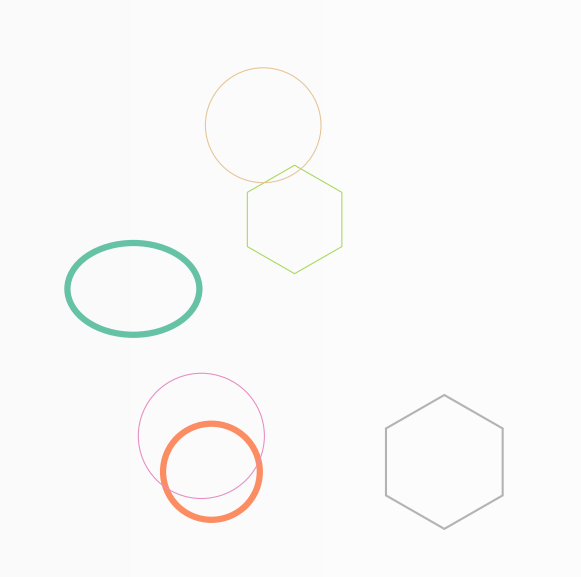[{"shape": "oval", "thickness": 3, "radius": 0.57, "center": [0.23, 0.499]}, {"shape": "circle", "thickness": 3, "radius": 0.42, "center": [0.364, 0.182]}, {"shape": "circle", "thickness": 0.5, "radius": 0.54, "center": [0.346, 0.244]}, {"shape": "hexagon", "thickness": 0.5, "radius": 0.47, "center": [0.507, 0.619]}, {"shape": "circle", "thickness": 0.5, "radius": 0.5, "center": [0.453, 0.782]}, {"shape": "hexagon", "thickness": 1, "radius": 0.58, "center": [0.764, 0.199]}]